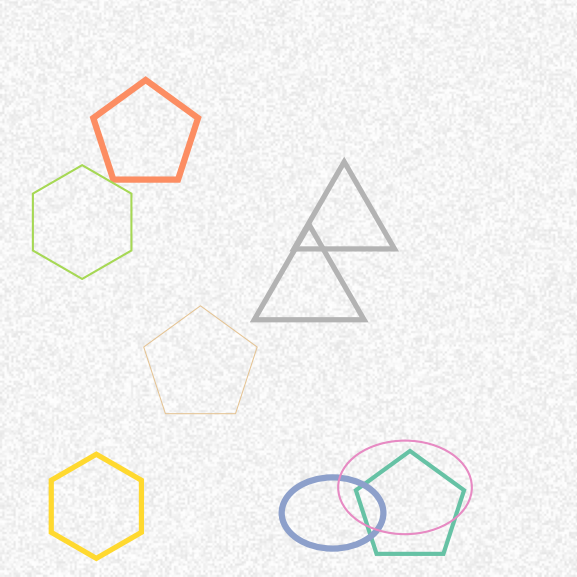[{"shape": "pentagon", "thickness": 2, "radius": 0.49, "center": [0.71, 0.12]}, {"shape": "pentagon", "thickness": 3, "radius": 0.48, "center": [0.252, 0.765]}, {"shape": "oval", "thickness": 3, "radius": 0.44, "center": [0.576, 0.111]}, {"shape": "oval", "thickness": 1, "radius": 0.58, "center": [0.701, 0.155]}, {"shape": "hexagon", "thickness": 1, "radius": 0.49, "center": [0.142, 0.615]}, {"shape": "hexagon", "thickness": 2.5, "radius": 0.45, "center": [0.167, 0.122]}, {"shape": "pentagon", "thickness": 0.5, "radius": 0.52, "center": [0.347, 0.366]}, {"shape": "triangle", "thickness": 2.5, "radius": 0.5, "center": [0.596, 0.618]}, {"shape": "triangle", "thickness": 2.5, "radius": 0.55, "center": [0.535, 0.5]}]